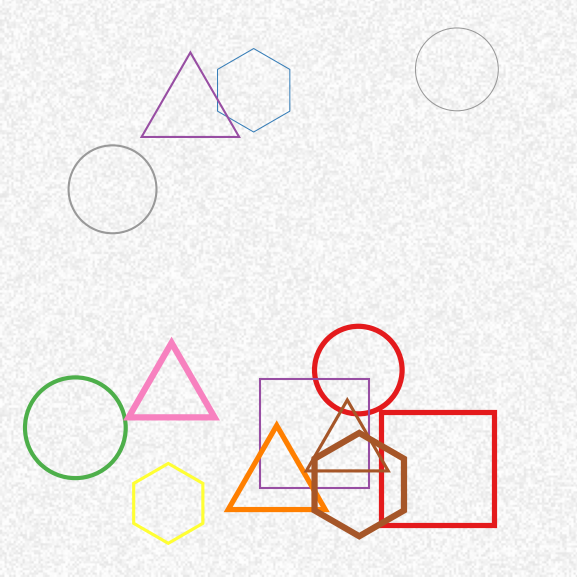[{"shape": "circle", "thickness": 2.5, "radius": 0.38, "center": [0.62, 0.358]}, {"shape": "square", "thickness": 2.5, "radius": 0.49, "center": [0.758, 0.187]}, {"shape": "hexagon", "thickness": 0.5, "radius": 0.36, "center": [0.439, 0.843]}, {"shape": "circle", "thickness": 2, "radius": 0.44, "center": [0.13, 0.258]}, {"shape": "triangle", "thickness": 1, "radius": 0.49, "center": [0.33, 0.811]}, {"shape": "square", "thickness": 1, "radius": 0.47, "center": [0.544, 0.249]}, {"shape": "triangle", "thickness": 2.5, "radius": 0.49, "center": [0.479, 0.165]}, {"shape": "hexagon", "thickness": 1.5, "radius": 0.35, "center": [0.291, 0.127]}, {"shape": "triangle", "thickness": 1.5, "radius": 0.41, "center": [0.601, 0.225]}, {"shape": "hexagon", "thickness": 3, "radius": 0.45, "center": [0.622, 0.16]}, {"shape": "triangle", "thickness": 3, "radius": 0.43, "center": [0.297, 0.319]}, {"shape": "circle", "thickness": 1, "radius": 0.38, "center": [0.195, 0.671]}, {"shape": "circle", "thickness": 0.5, "radius": 0.36, "center": [0.791, 0.879]}]